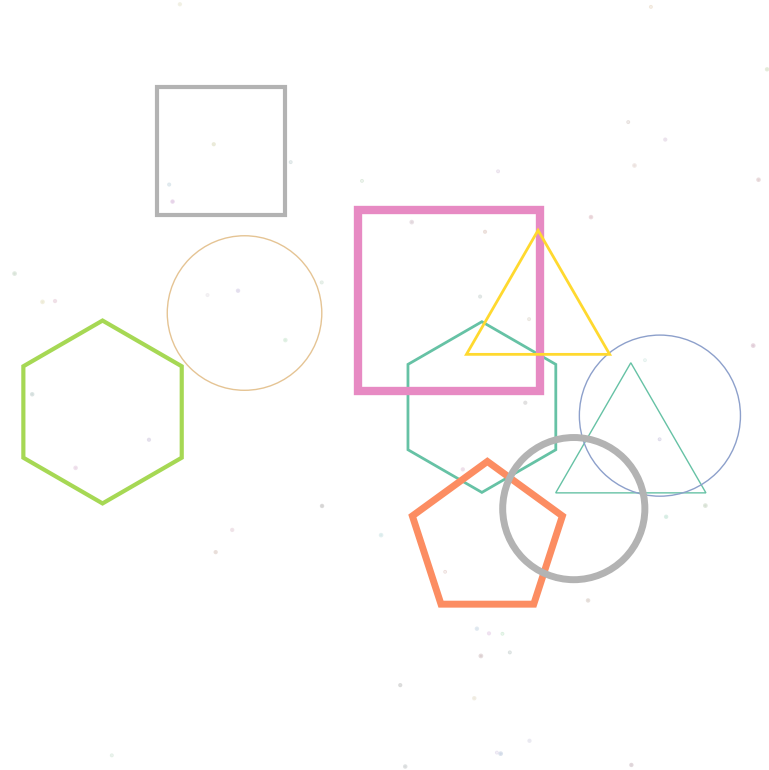[{"shape": "hexagon", "thickness": 1, "radius": 0.55, "center": [0.626, 0.471]}, {"shape": "triangle", "thickness": 0.5, "radius": 0.56, "center": [0.819, 0.416]}, {"shape": "pentagon", "thickness": 2.5, "radius": 0.51, "center": [0.633, 0.298]}, {"shape": "circle", "thickness": 0.5, "radius": 0.52, "center": [0.857, 0.46]}, {"shape": "square", "thickness": 3, "radius": 0.59, "center": [0.583, 0.61]}, {"shape": "hexagon", "thickness": 1.5, "radius": 0.59, "center": [0.133, 0.465]}, {"shape": "triangle", "thickness": 1, "radius": 0.54, "center": [0.699, 0.593]}, {"shape": "circle", "thickness": 0.5, "radius": 0.5, "center": [0.318, 0.593]}, {"shape": "circle", "thickness": 2.5, "radius": 0.46, "center": [0.745, 0.339]}, {"shape": "square", "thickness": 1.5, "radius": 0.42, "center": [0.287, 0.803]}]